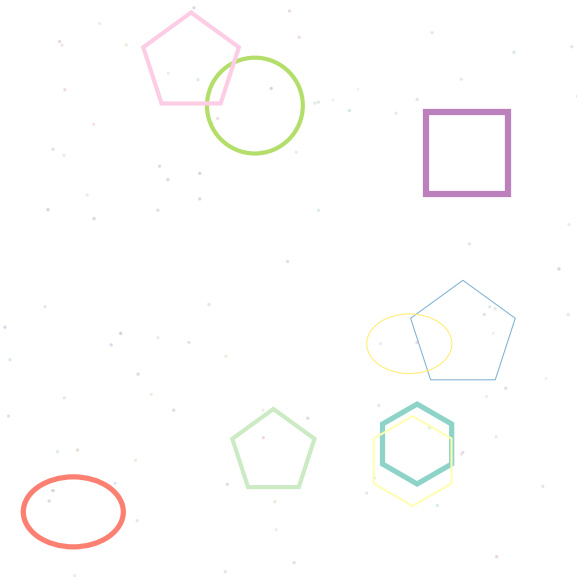[{"shape": "hexagon", "thickness": 2.5, "radius": 0.35, "center": [0.722, 0.23]}, {"shape": "hexagon", "thickness": 1, "radius": 0.39, "center": [0.714, 0.201]}, {"shape": "oval", "thickness": 2.5, "radius": 0.43, "center": [0.127, 0.113]}, {"shape": "pentagon", "thickness": 0.5, "radius": 0.48, "center": [0.802, 0.419]}, {"shape": "circle", "thickness": 2, "radius": 0.41, "center": [0.441, 0.816]}, {"shape": "pentagon", "thickness": 2, "radius": 0.44, "center": [0.331, 0.89]}, {"shape": "square", "thickness": 3, "radius": 0.35, "center": [0.809, 0.734]}, {"shape": "pentagon", "thickness": 2, "radius": 0.37, "center": [0.473, 0.216]}, {"shape": "oval", "thickness": 0.5, "radius": 0.37, "center": [0.709, 0.404]}]